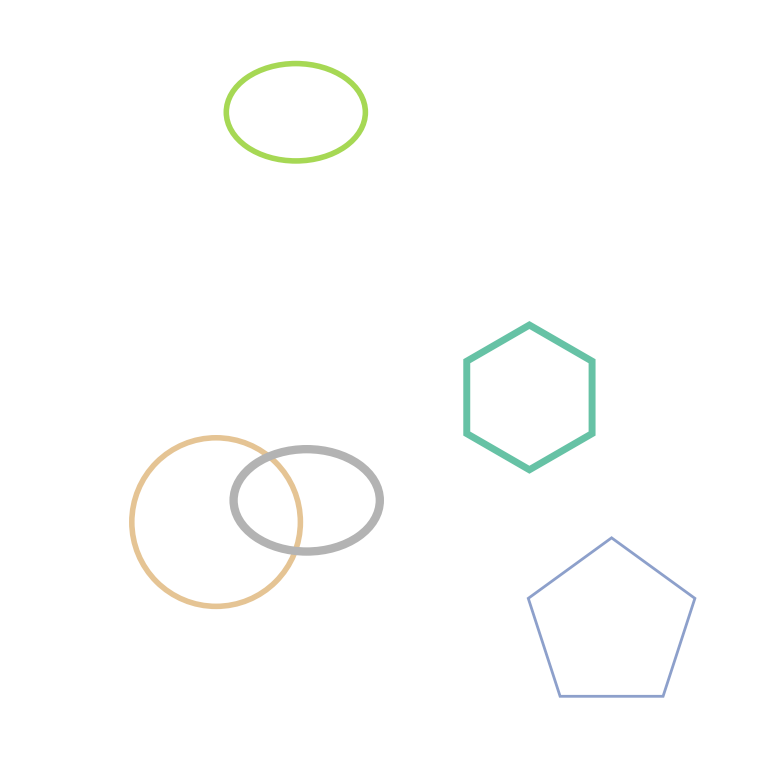[{"shape": "hexagon", "thickness": 2.5, "radius": 0.47, "center": [0.688, 0.484]}, {"shape": "pentagon", "thickness": 1, "radius": 0.57, "center": [0.794, 0.188]}, {"shape": "oval", "thickness": 2, "radius": 0.45, "center": [0.384, 0.854]}, {"shape": "circle", "thickness": 2, "radius": 0.55, "center": [0.281, 0.322]}, {"shape": "oval", "thickness": 3, "radius": 0.47, "center": [0.398, 0.35]}]